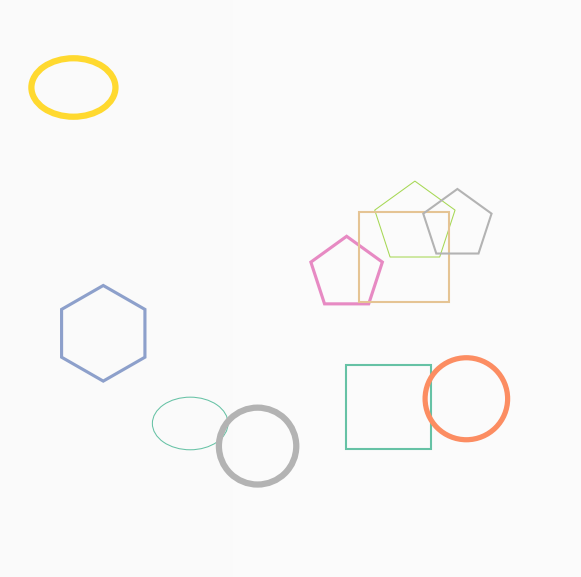[{"shape": "oval", "thickness": 0.5, "radius": 0.33, "center": [0.327, 0.266]}, {"shape": "square", "thickness": 1, "radius": 0.37, "center": [0.669, 0.295]}, {"shape": "circle", "thickness": 2.5, "radius": 0.35, "center": [0.802, 0.309]}, {"shape": "hexagon", "thickness": 1.5, "radius": 0.41, "center": [0.178, 0.422]}, {"shape": "pentagon", "thickness": 1.5, "radius": 0.32, "center": [0.596, 0.525]}, {"shape": "pentagon", "thickness": 0.5, "radius": 0.36, "center": [0.714, 0.613]}, {"shape": "oval", "thickness": 3, "radius": 0.36, "center": [0.126, 0.848]}, {"shape": "square", "thickness": 1, "radius": 0.39, "center": [0.695, 0.554]}, {"shape": "circle", "thickness": 3, "radius": 0.33, "center": [0.443, 0.227]}, {"shape": "pentagon", "thickness": 1, "radius": 0.31, "center": [0.787, 0.61]}]